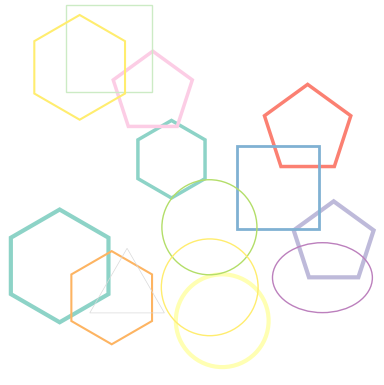[{"shape": "hexagon", "thickness": 3, "radius": 0.73, "center": [0.155, 0.309]}, {"shape": "hexagon", "thickness": 2.5, "radius": 0.5, "center": [0.445, 0.586]}, {"shape": "circle", "thickness": 3, "radius": 0.6, "center": [0.577, 0.167]}, {"shape": "pentagon", "thickness": 3, "radius": 0.55, "center": [0.867, 0.368]}, {"shape": "pentagon", "thickness": 2.5, "radius": 0.59, "center": [0.799, 0.663]}, {"shape": "square", "thickness": 2, "radius": 0.54, "center": [0.722, 0.512]}, {"shape": "hexagon", "thickness": 1.5, "radius": 0.6, "center": [0.29, 0.227]}, {"shape": "circle", "thickness": 1, "radius": 0.62, "center": [0.544, 0.41]}, {"shape": "pentagon", "thickness": 2.5, "radius": 0.54, "center": [0.397, 0.759]}, {"shape": "triangle", "thickness": 0.5, "radius": 0.56, "center": [0.33, 0.243]}, {"shape": "oval", "thickness": 1, "radius": 0.65, "center": [0.837, 0.279]}, {"shape": "square", "thickness": 1, "radius": 0.56, "center": [0.282, 0.874]}, {"shape": "hexagon", "thickness": 1.5, "radius": 0.68, "center": [0.207, 0.825]}, {"shape": "circle", "thickness": 1, "radius": 0.63, "center": [0.545, 0.254]}]